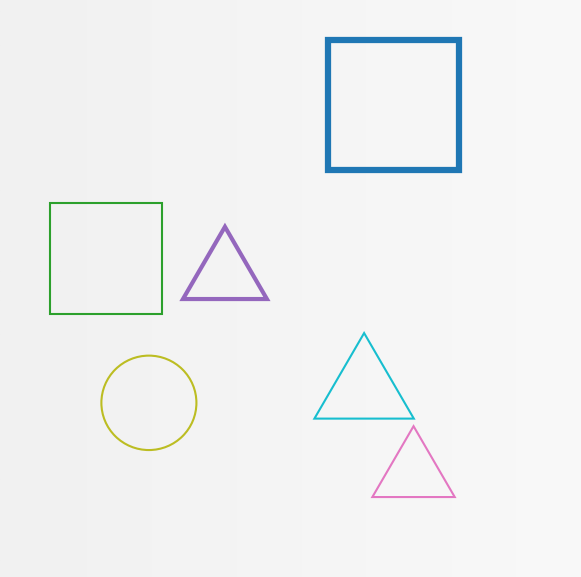[{"shape": "square", "thickness": 3, "radius": 0.56, "center": [0.677, 0.818]}, {"shape": "square", "thickness": 1, "radius": 0.48, "center": [0.183, 0.552]}, {"shape": "triangle", "thickness": 2, "radius": 0.42, "center": [0.387, 0.523]}, {"shape": "triangle", "thickness": 1, "radius": 0.41, "center": [0.711, 0.179]}, {"shape": "circle", "thickness": 1, "radius": 0.41, "center": [0.256, 0.302]}, {"shape": "triangle", "thickness": 1, "radius": 0.49, "center": [0.626, 0.324]}]